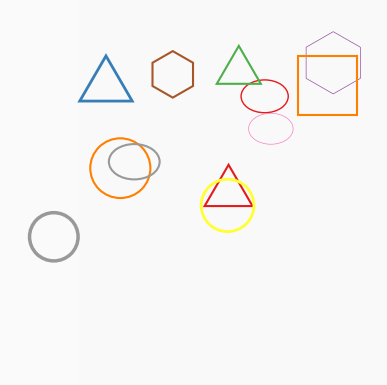[{"shape": "triangle", "thickness": 1.5, "radius": 0.36, "center": [0.59, 0.5]}, {"shape": "oval", "thickness": 1, "radius": 0.3, "center": [0.683, 0.75]}, {"shape": "triangle", "thickness": 2, "radius": 0.39, "center": [0.273, 0.777]}, {"shape": "triangle", "thickness": 1.5, "radius": 0.33, "center": [0.616, 0.815]}, {"shape": "hexagon", "thickness": 0.5, "radius": 0.4, "center": [0.86, 0.837]}, {"shape": "circle", "thickness": 1.5, "radius": 0.39, "center": [0.311, 0.563]}, {"shape": "square", "thickness": 1.5, "radius": 0.38, "center": [0.846, 0.778]}, {"shape": "circle", "thickness": 2, "radius": 0.34, "center": [0.587, 0.466]}, {"shape": "hexagon", "thickness": 1.5, "radius": 0.3, "center": [0.446, 0.807]}, {"shape": "oval", "thickness": 0.5, "radius": 0.29, "center": [0.699, 0.666]}, {"shape": "circle", "thickness": 2.5, "radius": 0.31, "center": [0.139, 0.385]}, {"shape": "oval", "thickness": 1.5, "radius": 0.33, "center": [0.346, 0.58]}]